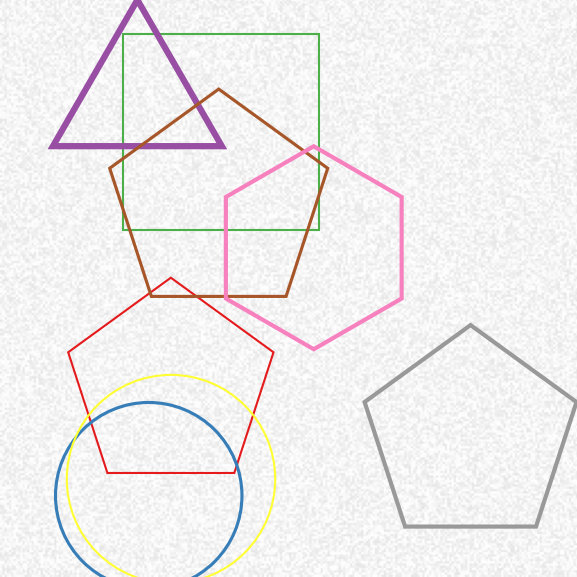[{"shape": "pentagon", "thickness": 1, "radius": 0.93, "center": [0.296, 0.331]}, {"shape": "circle", "thickness": 1.5, "radius": 0.81, "center": [0.258, 0.141]}, {"shape": "square", "thickness": 1, "radius": 0.85, "center": [0.382, 0.771]}, {"shape": "triangle", "thickness": 3, "radius": 0.84, "center": [0.238, 0.83]}, {"shape": "circle", "thickness": 1, "radius": 0.9, "center": [0.296, 0.17]}, {"shape": "pentagon", "thickness": 1.5, "radius": 0.99, "center": [0.379, 0.646]}, {"shape": "hexagon", "thickness": 2, "radius": 0.88, "center": [0.543, 0.57]}, {"shape": "pentagon", "thickness": 2, "radius": 0.96, "center": [0.815, 0.243]}]